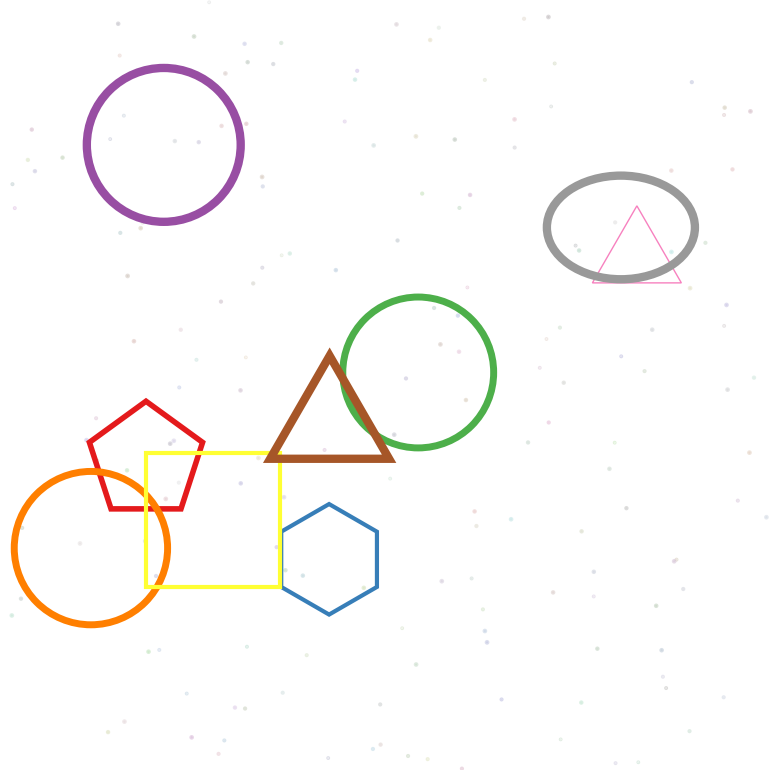[{"shape": "pentagon", "thickness": 2, "radius": 0.39, "center": [0.19, 0.402]}, {"shape": "hexagon", "thickness": 1.5, "radius": 0.36, "center": [0.427, 0.274]}, {"shape": "circle", "thickness": 2.5, "radius": 0.49, "center": [0.543, 0.516]}, {"shape": "circle", "thickness": 3, "radius": 0.5, "center": [0.213, 0.812]}, {"shape": "circle", "thickness": 2.5, "radius": 0.5, "center": [0.118, 0.288]}, {"shape": "square", "thickness": 1.5, "radius": 0.43, "center": [0.276, 0.324]}, {"shape": "triangle", "thickness": 3, "radius": 0.45, "center": [0.428, 0.449]}, {"shape": "triangle", "thickness": 0.5, "radius": 0.33, "center": [0.827, 0.666]}, {"shape": "oval", "thickness": 3, "radius": 0.48, "center": [0.806, 0.705]}]